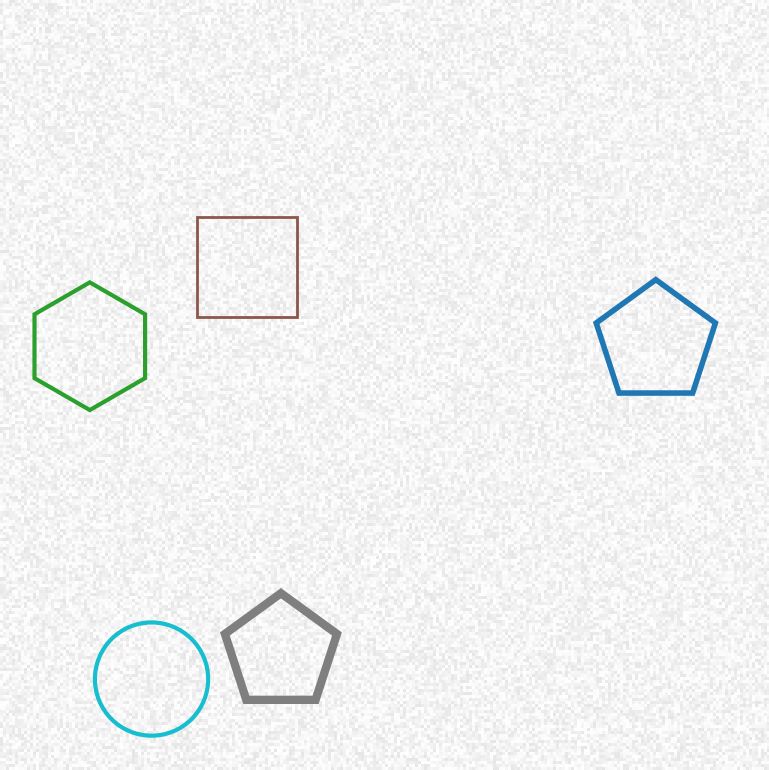[{"shape": "pentagon", "thickness": 2, "radius": 0.41, "center": [0.852, 0.555]}, {"shape": "hexagon", "thickness": 1.5, "radius": 0.41, "center": [0.117, 0.55]}, {"shape": "square", "thickness": 1, "radius": 0.32, "center": [0.321, 0.653]}, {"shape": "pentagon", "thickness": 3, "radius": 0.38, "center": [0.365, 0.153]}, {"shape": "circle", "thickness": 1.5, "radius": 0.37, "center": [0.197, 0.118]}]